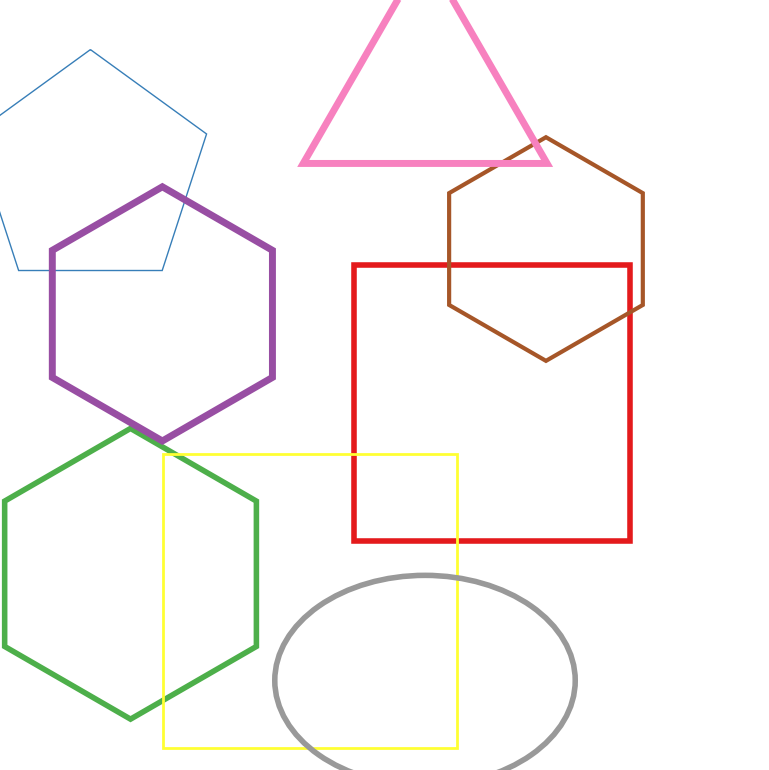[{"shape": "square", "thickness": 2, "radius": 0.89, "center": [0.639, 0.477]}, {"shape": "pentagon", "thickness": 0.5, "radius": 0.79, "center": [0.117, 0.777]}, {"shape": "hexagon", "thickness": 2, "radius": 0.94, "center": [0.17, 0.255]}, {"shape": "hexagon", "thickness": 2.5, "radius": 0.83, "center": [0.211, 0.592]}, {"shape": "square", "thickness": 1, "radius": 0.95, "center": [0.402, 0.219]}, {"shape": "hexagon", "thickness": 1.5, "radius": 0.73, "center": [0.709, 0.677]}, {"shape": "triangle", "thickness": 2.5, "radius": 0.91, "center": [0.552, 0.879]}, {"shape": "oval", "thickness": 2, "radius": 0.98, "center": [0.552, 0.116]}]